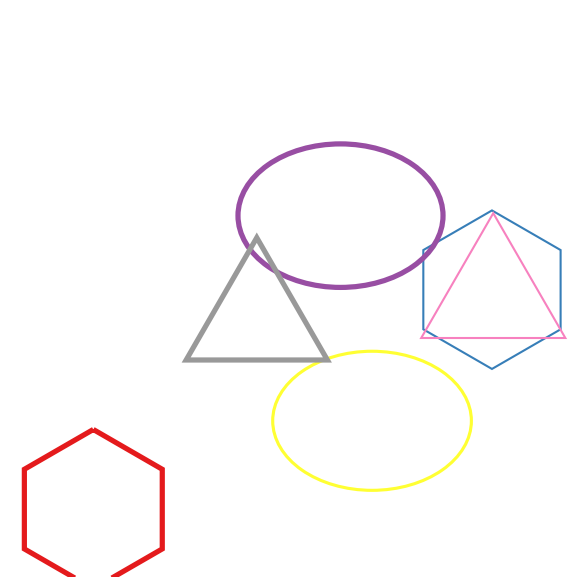[{"shape": "hexagon", "thickness": 2.5, "radius": 0.69, "center": [0.162, 0.118]}, {"shape": "hexagon", "thickness": 1, "radius": 0.69, "center": [0.852, 0.498]}, {"shape": "oval", "thickness": 2.5, "radius": 0.89, "center": [0.59, 0.626]}, {"shape": "oval", "thickness": 1.5, "radius": 0.86, "center": [0.644, 0.27]}, {"shape": "triangle", "thickness": 1, "radius": 0.72, "center": [0.854, 0.486]}, {"shape": "triangle", "thickness": 2.5, "radius": 0.71, "center": [0.445, 0.446]}]